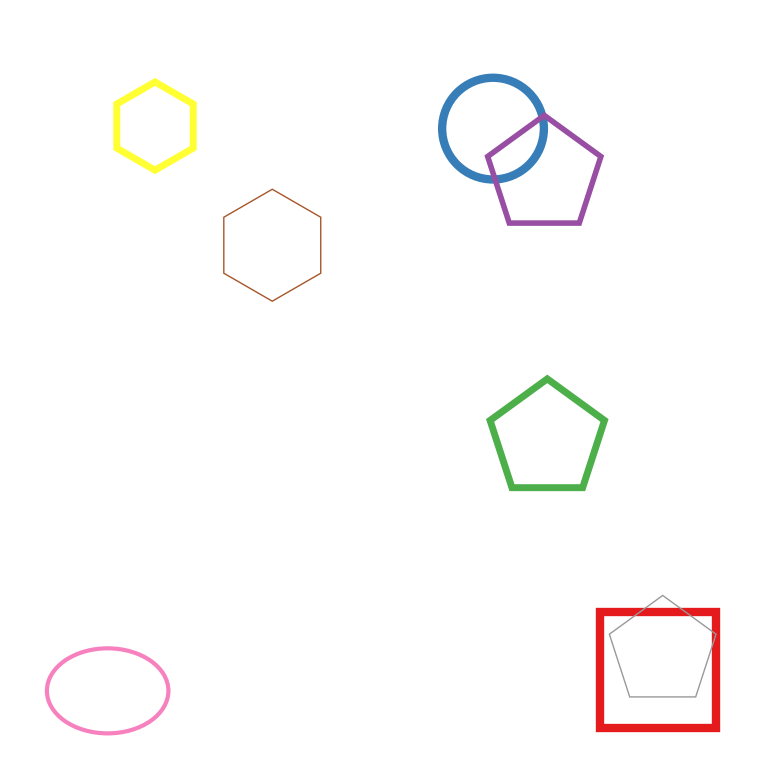[{"shape": "square", "thickness": 3, "radius": 0.38, "center": [0.855, 0.13]}, {"shape": "circle", "thickness": 3, "radius": 0.33, "center": [0.64, 0.833]}, {"shape": "pentagon", "thickness": 2.5, "radius": 0.39, "center": [0.711, 0.43]}, {"shape": "pentagon", "thickness": 2, "radius": 0.39, "center": [0.707, 0.773]}, {"shape": "hexagon", "thickness": 2.5, "radius": 0.29, "center": [0.201, 0.836]}, {"shape": "hexagon", "thickness": 0.5, "radius": 0.36, "center": [0.354, 0.682]}, {"shape": "oval", "thickness": 1.5, "radius": 0.39, "center": [0.14, 0.103]}, {"shape": "pentagon", "thickness": 0.5, "radius": 0.36, "center": [0.861, 0.154]}]